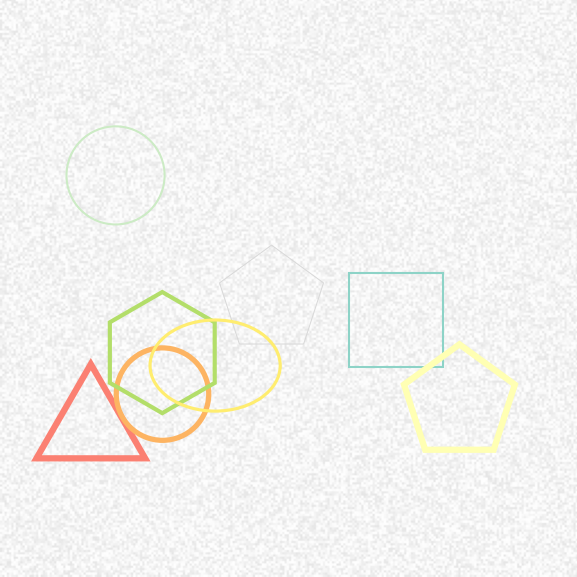[{"shape": "square", "thickness": 1, "radius": 0.41, "center": [0.686, 0.444]}, {"shape": "pentagon", "thickness": 3, "radius": 0.5, "center": [0.796, 0.302]}, {"shape": "triangle", "thickness": 3, "radius": 0.54, "center": [0.157, 0.26]}, {"shape": "circle", "thickness": 2.5, "radius": 0.4, "center": [0.281, 0.317]}, {"shape": "hexagon", "thickness": 2, "radius": 0.52, "center": [0.281, 0.389]}, {"shape": "pentagon", "thickness": 0.5, "radius": 0.47, "center": [0.47, 0.48]}, {"shape": "circle", "thickness": 1, "radius": 0.42, "center": [0.2, 0.695]}, {"shape": "oval", "thickness": 1.5, "radius": 0.56, "center": [0.373, 0.366]}]